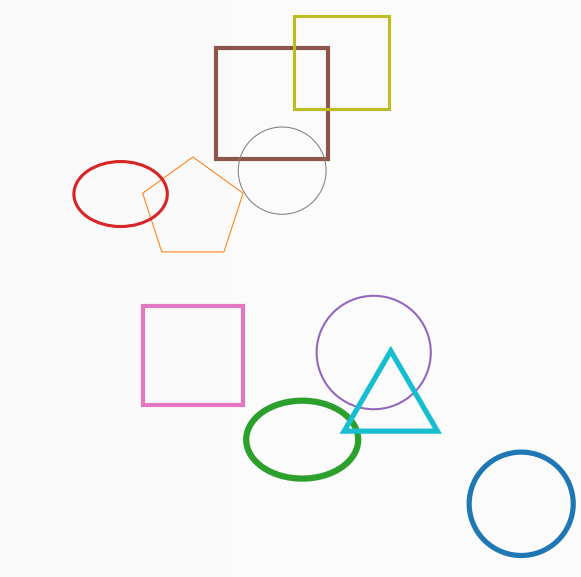[{"shape": "circle", "thickness": 2.5, "radius": 0.45, "center": [0.897, 0.127]}, {"shape": "pentagon", "thickness": 0.5, "radius": 0.45, "center": [0.332, 0.636]}, {"shape": "oval", "thickness": 3, "radius": 0.48, "center": [0.52, 0.238]}, {"shape": "oval", "thickness": 1.5, "radius": 0.4, "center": [0.208, 0.663]}, {"shape": "circle", "thickness": 1, "radius": 0.49, "center": [0.643, 0.389]}, {"shape": "square", "thickness": 2, "radius": 0.48, "center": [0.469, 0.819]}, {"shape": "square", "thickness": 2, "radius": 0.43, "center": [0.332, 0.383]}, {"shape": "circle", "thickness": 0.5, "radius": 0.38, "center": [0.485, 0.704]}, {"shape": "square", "thickness": 1.5, "radius": 0.41, "center": [0.588, 0.891]}, {"shape": "triangle", "thickness": 2.5, "radius": 0.46, "center": [0.672, 0.299]}]